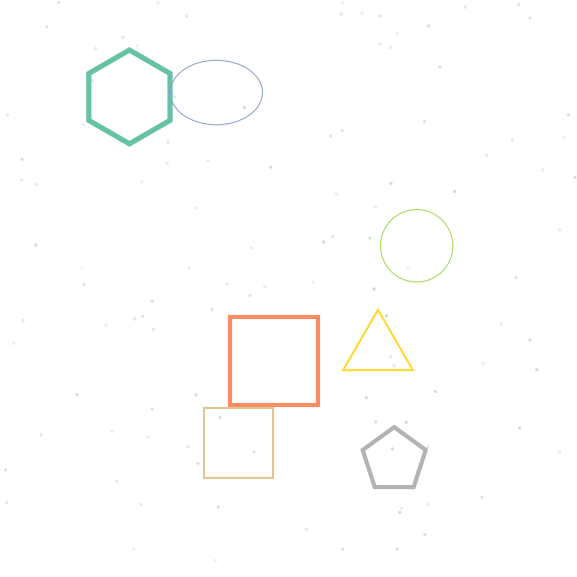[{"shape": "hexagon", "thickness": 2.5, "radius": 0.41, "center": [0.224, 0.831]}, {"shape": "square", "thickness": 2, "radius": 0.38, "center": [0.474, 0.374]}, {"shape": "oval", "thickness": 0.5, "radius": 0.4, "center": [0.375, 0.839]}, {"shape": "circle", "thickness": 0.5, "radius": 0.31, "center": [0.722, 0.573]}, {"shape": "triangle", "thickness": 1, "radius": 0.35, "center": [0.655, 0.393]}, {"shape": "square", "thickness": 1, "radius": 0.3, "center": [0.413, 0.232]}, {"shape": "pentagon", "thickness": 2, "radius": 0.29, "center": [0.683, 0.202]}]